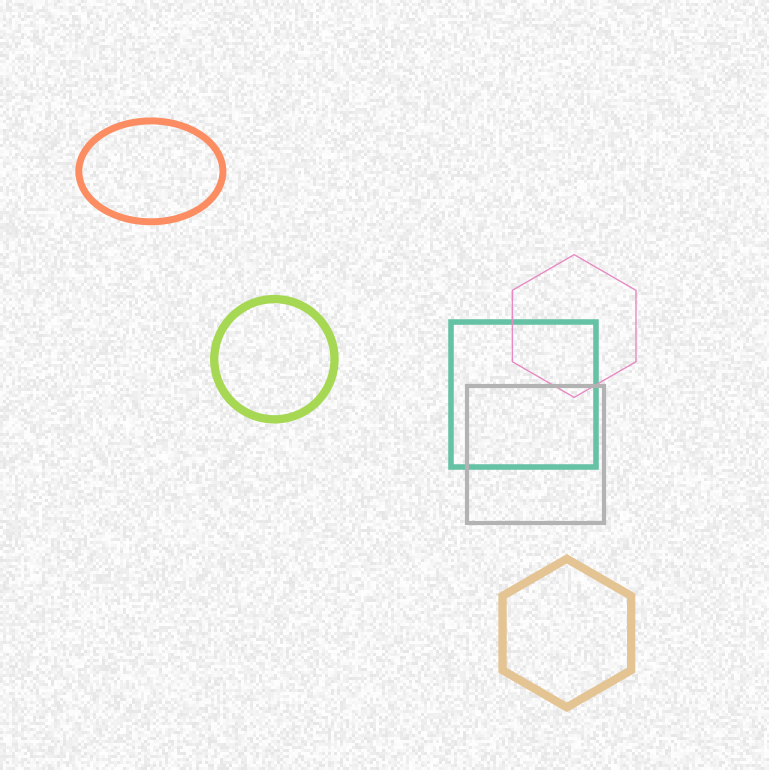[{"shape": "square", "thickness": 2, "radius": 0.47, "center": [0.68, 0.488]}, {"shape": "oval", "thickness": 2.5, "radius": 0.47, "center": [0.196, 0.777]}, {"shape": "hexagon", "thickness": 0.5, "radius": 0.46, "center": [0.746, 0.577]}, {"shape": "circle", "thickness": 3, "radius": 0.39, "center": [0.356, 0.533]}, {"shape": "hexagon", "thickness": 3, "radius": 0.48, "center": [0.736, 0.178]}, {"shape": "square", "thickness": 1.5, "radius": 0.44, "center": [0.695, 0.41]}]